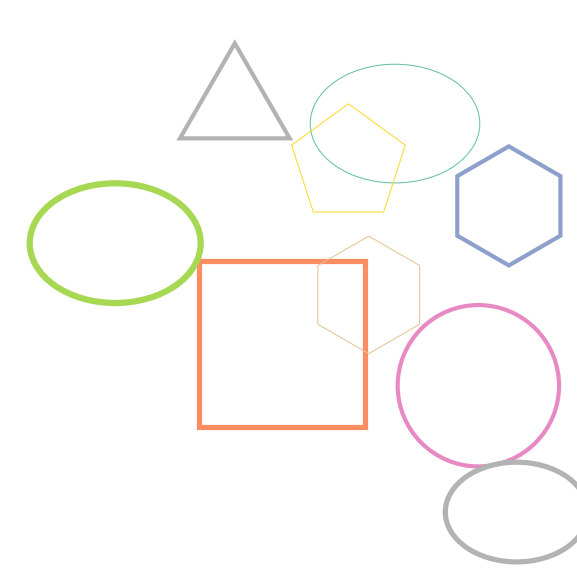[{"shape": "oval", "thickness": 0.5, "radius": 0.73, "center": [0.684, 0.785]}, {"shape": "square", "thickness": 2.5, "radius": 0.72, "center": [0.489, 0.404]}, {"shape": "hexagon", "thickness": 2, "radius": 0.52, "center": [0.881, 0.643]}, {"shape": "circle", "thickness": 2, "radius": 0.7, "center": [0.828, 0.331]}, {"shape": "oval", "thickness": 3, "radius": 0.74, "center": [0.199, 0.578]}, {"shape": "pentagon", "thickness": 0.5, "radius": 0.52, "center": [0.603, 0.716]}, {"shape": "hexagon", "thickness": 0.5, "radius": 0.51, "center": [0.639, 0.489]}, {"shape": "triangle", "thickness": 2, "radius": 0.55, "center": [0.407, 0.814]}, {"shape": "oval", "thickness": 2.5, "radius": 0.62, "center": [0.894, 0.112]}]